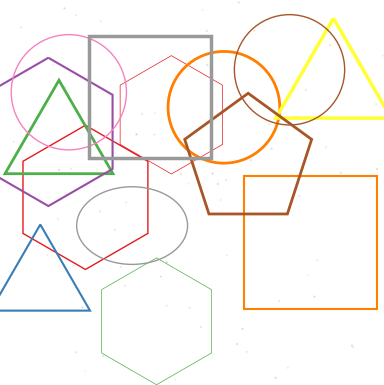[{"shape": "hexagon", "thickness": 1, "radius": 0.94, "center": [0.222, 0.487]}, {"shape": "hexagon", "thickness": 0.5, "radius": 0.77, "center": [0.445, 0.702]}, {"shape": "triangle", "thickness": 1.5, "radius": 0.75, "center": [0.105, 0.268]}, {"shape": "hexagon", "thickness": 0.5, "radius": 0.82, "center": [0.407, 0.165]}, {"shape": "triangle", "thickness": 2, "radius": 0.81, "center": [0.153, 0.63]}, {"shape": "hexagon", "thickness": 1.5, "radius": 0.96, "center": [0.126, 0.657]}, {"shape": "square", "thickness": 1.5, "radius": 0.86, "center": [0.806, 0.371]}, {"shape": "circle", "thickness": 2, "radius": 0.73, "center": [0.582, 0.721]}, {"shape": "triangle", "thickness": 2.5, "radius": 0.86, "center": [0.866, 0.78]}, {"shape": "circle", "thickness": 1, "radius": 0.72, "center": [0.752, 0.819]}, {"shape": "pentagon", "thickness": 2, "radius": 0.87, "center": [0.645, 0.584]}, {"shape": "circle", "thickness": 1, "radius": 0.75, "center": [0.179, 0.76]}, {"shape": "oval", "thickness": 1, "radius": 0.72, "center": [0.343, 0.414]}, {"shape": "square", "thickness": 2.5, "radius": 0.79, "center": [0.389, 0.747]}]